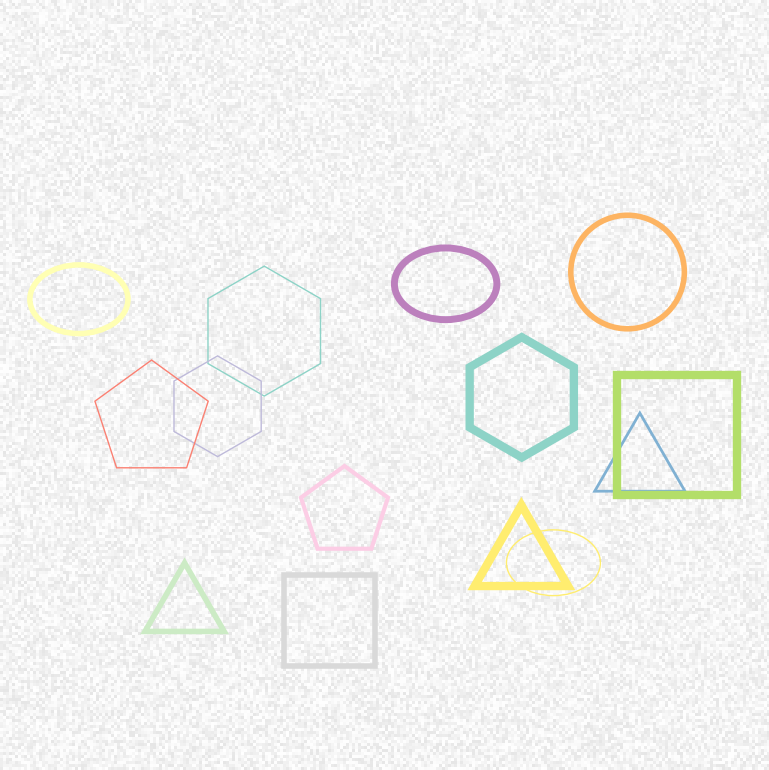[{"shape": "hexagon", "thickness": 3, "radius": 0.39, "center": [0.678, 0.484]}, {"shape": "hexagon", "thickness": 0.5, "radius": 0.42, "center": [0.343, 0.57]}, {"shape": "oval", "thickness": 2, "radius": 0.32, "center": [0.103, 0.611]}, {"shape": "hexagon", "thickness": 0.5, "radius": 0.33, "center": [0.283, 0.472]}, {"shape": "pentagon", "thickness": 0.5, "radius": 0.39, "center": [0.197, 0.455]}, {"shape": "triangle", "thickness": 1, "radius": 0.34, "center": [0.831, 0.396]}, {"shape": "circle", "thickness": 2, "radius": 0.37, "center": [0.815, 0.647]}, {"shape": "square", "thickness": 3, "radius": 0.39, "center": [0.879, 0.435]}, {"shape": "pentagon", "thickness": 1.5, "radius": 0.3, "center": [0.447, 0.335]}, {"shape": "square", "thickness": 2, "radius": 0.3, "center": [0.428, 0.194]}, {"shape": "oval", "thickness": 2.5, "radius": 0.33, "center": [0.579, 0.631]}, {"shape": "triangle", "thickness": 2, "radius": 0.3, "center": [0.24, 0.21]}, {"shape": "oval", "thickness": 0.5, "radius": 0.31, "center": [0.719, 0.269]}, {"shape": "triangle", "thickness": 3, "radius": 0.35, "center": [0.677, 0.274]}]